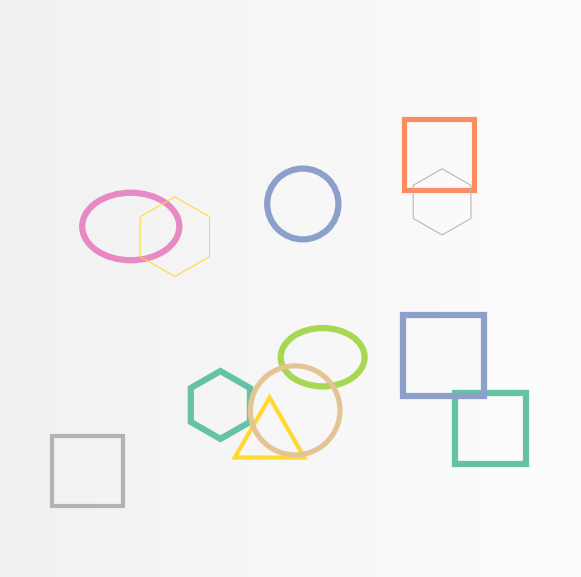[{"shape": "hexagon", "thickness": 3, "radius": 0.29, "center": [0.379, 0.298]}, {"shape": "square", "thickness": 3, "radius": 0.3, "center": [0.843, 0.257]}, {"shape": "square", "thickness": 2.5, "radius": 0.3, "center": [0.755, 0.732]}, {"shape": "square", "thickness": 3, "radius": 0.35, "center": [0.763, 0.383]}, {"shape": "circle", "thickness": 3, "radius": 0.31, "center": [0.521, 0.646]}, {"shape": "oval", "thickness": 3, "radius": 0.42, "center": [0.225, 0.607]}, {"shape": "oval", "thickness": 3, "radius": 0.36, "center": [0.555, 0.381]}, {"shape": "hexagon", "thickness": 0.5, "radius": 0.34, "center": [0.301, 0.589]}, {"shape": "triangle", "thickness": 2, "radius": 0.35, "center": [0.464, 0.242]}, {"shape": "circle", "thickness": 2.5, "radius": 0.39, "center": [0.508, 0.289]}, {"shape": "hexagon", "thickness": 0.5, "radius": 0.29, "center": [0.761, 0.65]}, {"shape": "square", "thickness": 2, "radius": 0.31, "center": [0.151, 0.184]}]